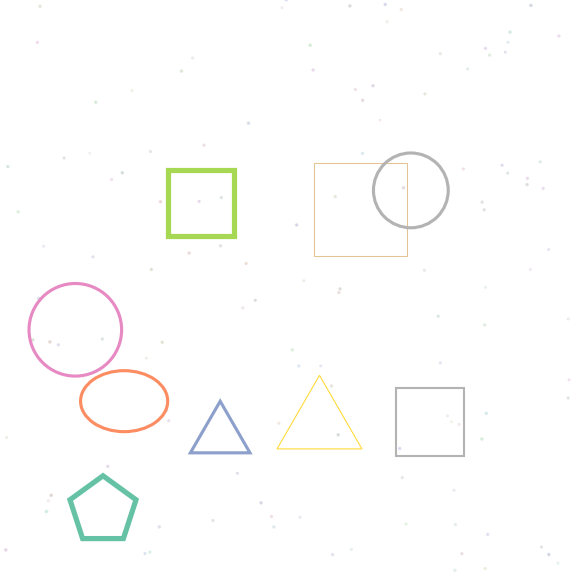[{"shape": "pentagon", "thickness": 2.5, "radius": 0.3, "center": [0.178, 0.115]}, {"shape": "oval", "thickness": 1.5, "radius": 0.38, "center": [0.215, 0.304]}, {"shape": "triangle", "thickness": 1.5, "radius": 0.3, "center": [0.381, 0.245]}, {"shape": "circle", "thickness": 1.5, "radius": 0.4, "center": [0.13, 0.428]}, {"shape": "square", "thickness": 2.5, "radius": 0.29, "center": [0.349, 0.647]}, {"shape": "triangle", "thickness": 0.5, "radius": 0.42, "center": [0.553, 0.264]}, {"shape": "square", "thickness": 0.5, "radius": 0.4, "center": [0.624, 0.636]}, {"shape": "circle", "thickness": 1.5, "radius": 0.32, "center": [0.711, 0.669]}, {"shape": "square", "thickness": 1, "radius": 0.3, "center": [0.745, 0.268]}]